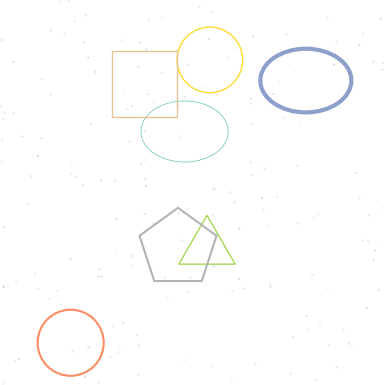[{"shape": "oval", "thickness": 0.5, "radius": 0.57, "center": [0.479, 0.658]}, {"shape": "circle", "thickness": 1.5, "radius": 0.43, "center": [0.184, 0.11]}, {"shape": "oval", "thickness": 3, "radius": 0.59, "center": [0.794, 0.791]}, {"shape": "triangle", "thickness": 1, "radius": 0.42, "center": [0.538, 0.356]}, {"shape": "circle", "thickness": 1, "radius": 0.43, "center": [0.545, 0.844]}, {"shape": "square", "thickness": 1, "radius": 0.42, "center": [0.375, 0.782]}, {"shape": "pentagon", "thickness": 1.5, "radius": 0.53, "center": [0.462, 0.355]}]